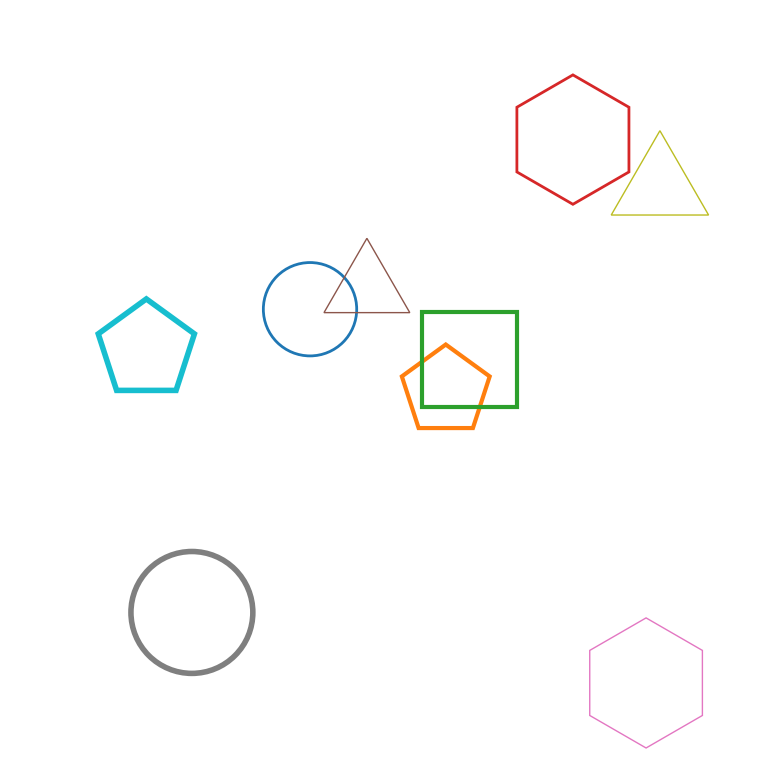[{"shape": "circle", "thickness": 1, "radius": 0.3, "center": [0.403, 0.598]}, {"shape": "pentagon", "thickness": 1.5, "radius": 0.3, "center": [0.579, 0.493]}, {"shape": "square", "thickness": 1.5, "radius": 0.31, "center": [0.609, 0.533]}, {"shape": "hexagon", "thickness": 1, "radius": 0.42, "center": [0.744, 0.819]}, {"shape": "triangle", "thickness": 0.5, "radius": 0.32, "center": [0.476, 0.626]}, {"shape": "hexagon", "thickness": 0.5, "radius": 0.42, "center": [0.839, 0.113]}, {"shape": "circle", "thickness": 2, "radius": 0.4, "center": [0.249, 0.205]}, {"shape": "triangle", "thickness": 0.5, "radius": 0.36, "center": [0.857, 0.757]}, {"shape": "pentagon", "thickness": 2, "radius": 0.33, "center": [0.19, 0.546]}]